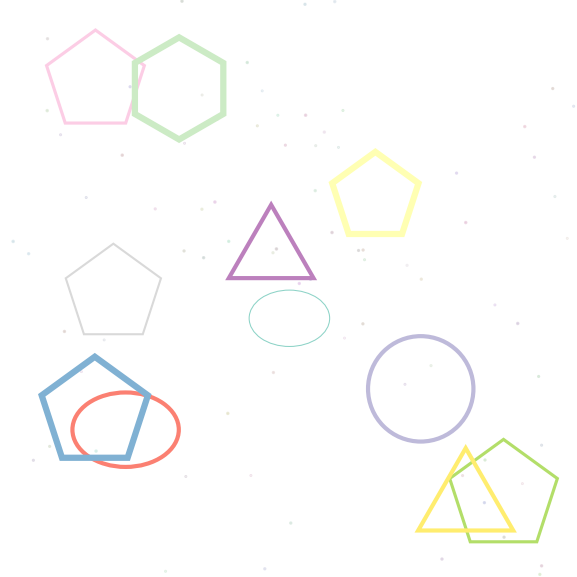[{"shape": "oval", "thickness": 0.5, "radius": 0.35, "center": [0.501, 0.448]}, {"shape": "pentagon", "thickness": 3, "radius": 0.39, "center": [0.65, 0.658]}, {"shape": "circle", "thickness": 2, "radius": 0.46, "center": [0.729, 0.326]}, {"shape": "oval", "thickness": 2, "radius": 0.46, "center": [0.218, 0.255]}, {"shape": "pentagon", "thickness": 3, "radius": 0.48, "center": [0.164, 0.285]}, {"shape": "pentagon", "thickness": 1.5, "radius": 0.49, "center": [0.872, 0.14]}, {"shape": "pentagon", "thickness": 1.5, "radius": 0.45, "center": [0.165, 0.858]}, {"shape": "pentagon", "thickness": 1, "radius": 0.43, "center": [0.196, 0.49]}, {"shape": "triangle", "thickness": 2, "radius": 0.42, "center": [0.47, 0.56]}, {"shape": "hexagon", "thickness": 3, "radius": 0.44, "center": [0.31, 0.846]}, {"shape": "triangle", "thickness": 2, "radius": 0.48, "center": [0.806, 0.128]}]